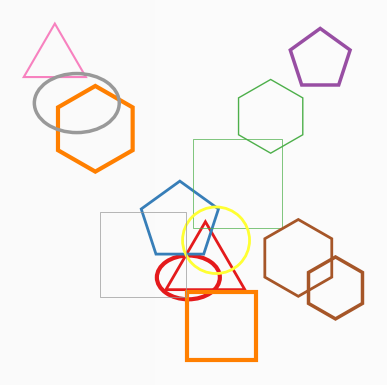[{"shape": "oval", "thickness": 3, "radius": 0.41, "center": [0.486, 0.279]}, {"shape": "triangle", "thickness": 2, "radius": 0.59, "center": [0.53, 0.306]}, {"shape": "pentagon", "thickness": 2, "radius": 0.52, "center": [0.464, 0.425]}, {"shape": "square", "thickness": 0.5, "radius": 0.58, "center": [0.612, 0.523]}, {"shape": "hexagon", "thickness": 1, "radius": 0.48, "center": [0.698, 0.698]}, {"shape": "pentagon", "thickness": 2.5, "radius": 0.41, "center": [0.826, 0.845]}, {"shape": "hexagon", "thickness": 3, "radius": 0.56, "center": [0.246, 0.665]}, {"shape": "square", "thickness": 3, "radius": 0.45, "center": [0.573, 0.153]}, {"shape": "circle", "thickness": 2, "radius": 0.43, "center": [0.558, 0.376]}, {"shape": "hexagon", "thickness": 2.5, "radius": 0.4, "center": [0.866, 0.252]}, {"shape": "hexagon", "thickness": 2, "radius": 0.5, "center": [0.77, 0.33]}, {"shape": "triangle", "thickness": 1.5, "radius": 0.46, "center": [0.141, 0.846]}, {"shape": "oval", "thickness": 2.5, "radius": 0.55, "center": [0.198, 0.732]}, {"shape": "square", "thickness": 0.5, "radius": 0.56, "center": [0.369, 0.339]}]